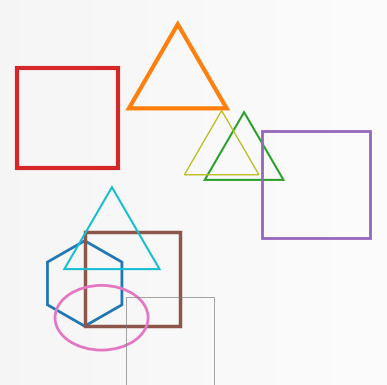[{"shape": "hexagon", "thickness": 2, "radius": 0.55, "center": [0.219, 0.264]}, {"shape": "triangle", "thickness": 3, "radius": 0.73, "center": [0.459, 0.791]}, {"shape": "triangle", "thickness": 1.5, "radius": 0.59, "center": [0.63, 0.591]}, {"shape": "square", "thickness": 3, "radius": 0.65, "center": [0.175, 0.693]}, {"shape": "square", "thickness": 2, "radius": 0.7, "center": [0.814, 0.521]}, {"shape": "square", "thickness": 2.5, "radius": 0.61, "center": [0.342, 0.275]}, {"shape": "oval", "thickness": 2, "radius": 0.6, "center": [0.262, 0.175]}, {"shape": "square", "thickness": 0.5, "radius": 0.57, "center": [0.439, 0.114]}, {"shape": "triangle", "thickness": 1, "radius": 0.56, "center": [0.572, 0.602]}, {"shape": "triangle", "thickness": 1.5, "radius": 0.71, "center": [0.289, 0.372]}]